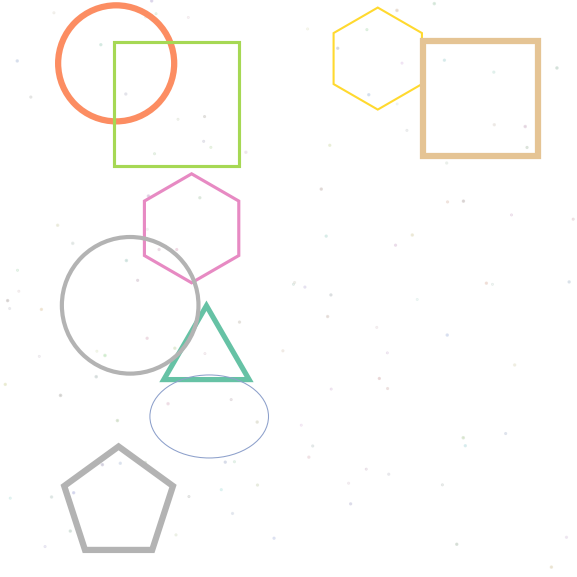[{"shape": "triangle", "thickness": 2.5, "radius": 0.43, "center": [0.358, 0.384]}, {"shape": "circle", "thickness": 3, "radius": 0.5, "center": [0.201, 0.889]}, {"shape": "oval", "thickness": 0.5, "radius": 0.51, "center": [0.362, 0.278]}, {"shape": "hexagon", "thickness": 1.5, "radius": 0.47, "center": [0.332, 0.604]}, {"shape": "square", "thickness": 1.5, "radius": 0.54, "center": [0.305, 0.819]}, {"shape": "hexagon", "thickness": 1, "radius": 0.44, "center": [0.654, 0.898]}, {"shape": "square", "thickness": 3, "radius": 0.5, "center": [0.832, 0.828]}, {"shape": "pentagon", "thickness": 3, "radius": 0.49, "center": [0.205, 0.127]}, {"shape": "circle", "thickness": 2, "radius": 0.59, "center": [0.225, 0.47]}]